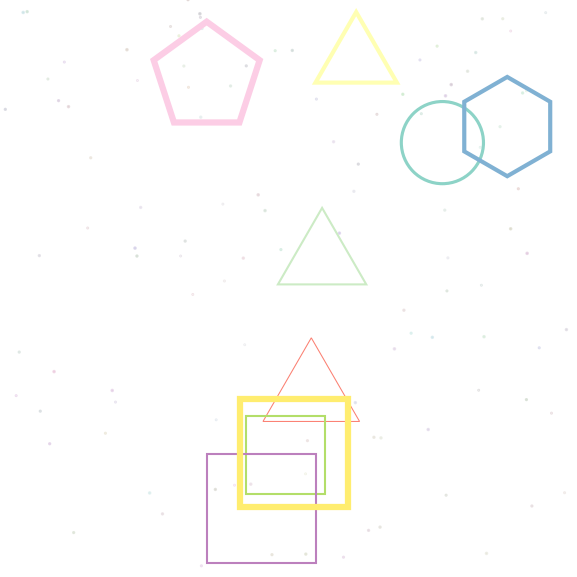[{"shape": "circle", "thickness": 1.5, "radius": 0.36, "center": [0.766, 0.752]}, {"shape": "triangle", "thickness": 2, "radius": 0.41, "center": [0.617, 0.897]}, {"shape": "triangle", "thickness": 0.5, "radius": 0.48, "center": [0.539, 0.318]}, {"shape": "hexagon", "thickness": 2, "radius": 0.43, "center": [0.878, 0.78]}, {"shape": "square", "thickness": 1, "radius": 0.34, "center": [0.495, 0.211]}, {"shape": "pentagon", "thickness": 3, "radius": 0.48, "center": [0.358, 0.865]}, {"shape": "square", "thickness": 1, "radius": 0.47, "center": [0.453, 0.119]}, {"shape": "triangle", "thickness": 1, "radius": 0.44, "center": [0.558, 0.551]}, {"shape": "square", "thickness": 3, "radius": 0.47, "center": [0.509, 0.214]}]